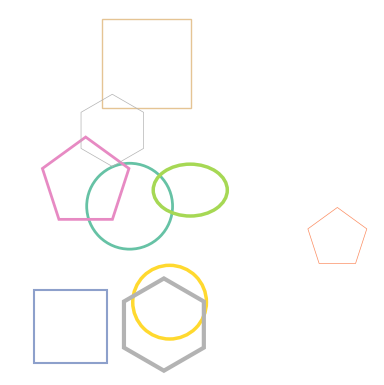[{"shape": "circle", "thickness": 2, "radius": 0.56, "center": [0.337, 0.464]}, {"shape": "pentagon", "thickness": 0.5, "radius": 0.4, "center": [0.876, 0.381]}, {"shape": "square", "thickness": 1.5, "radius": 0.47, "center": [0.183, 0.151]}, {"shape": "pentagon", "thickness": 2, "radius": 0.59, "center": [0.223, 0.526]}, {"shape": "oval", "thickness": 2.5, "radius": 0.48, "center": [0.494, 0.506]}, {"shape": "circle", "thickness": 2.5, "radius": 0.48, "center": [0.44, 0.215]}, {"shape": "square", "thickness": 1, "radius": 0.58, "center": [0.381, 0.834]}, {"shape": "hexagon", "thickness": 0.5, "radius": 0.47, "center": [0.292, 0.661]}, {"shape": "hexagon", "thickness": 3, "radius": 0.6, "center": [0.426, 0.157]}]